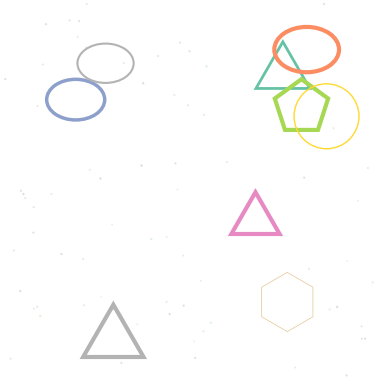[{"shape": "triangle", "thickness": 2, "radius": 0.4, "center": [0.735, 0.811]}, {"shape": "oval", "thickness": 3, "radius": 0.42, "center": [0.797, 0.871]}, {"shape": "oval", "thickness": 2.5, "radius": 0.38, "center": [0.197, 0.741]}, {"shape": "triangle", "thickness": 3, "radius": 0.36, "center": [0.664, 0.428]}, {"shape": "pentagon", "thickness": 3, "radius": 0.36, "center": [0.783, 0.722]}, {"shape": "circle", "thickness": 1, "radius": 0.42, "center": [0.848, 0.698]}, {"shape": "hexagon", "thickness": 0.5, "radius": 0.38, "center": [0.746, 0.216]}, {"shape": "triangle", "thickness": 3, "radius": 0.45, "center": [0.294, 0.118]}, {"shape": "oval", "thickness": 1.5, "radius": 0.36, "center": [0.274, 0.836]}]